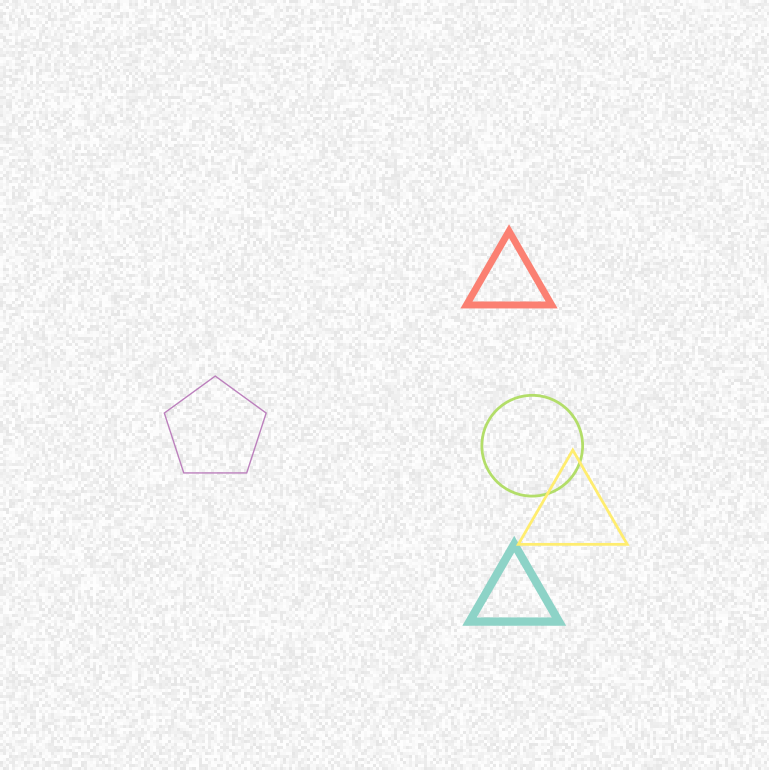[{"shape": "triangle", "thickness": 3, "radius": 0.34, "center": [0.668, 0.226]}, {"shape": "triangle", "thickness": 2.5, "radius": 0.32, "center": [0.661, 0.636]}, {"shape": "circle", "thickness": 1, "radius": 0.33, "center": [0.691, 0.421]}, {"shape": "pentagon", "thickness": 0.5, "radius": 0.35, "center": [0.28, 0.442]}, {"shape": "triangle", "thickness": 1, "radius": 0.41, "center": [0.744, 0.334]}]